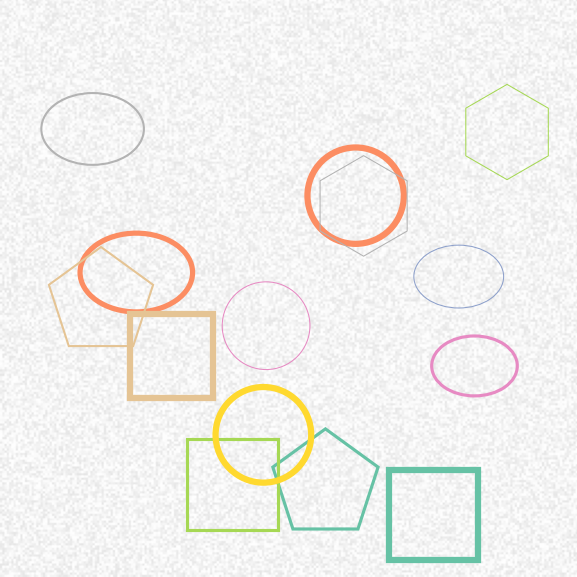[{"shape": "pentagon", "thickness": 1.5, "radius": 0.48, "center": [0.564, 0.161]}, {"shape": "square", "thickness": 3, "radius": 0.39, "center": [0.751, 0.107]}, {"shape": "circle", "thickness": 3, "radius": 0.42, "center": [0.616, 0.66]}, {"shape": "oval", "thickness": 2.5, "radius": 0.49, "center": [0.236, 0.527]}, {"shape": "oval", "thickness": 0.5, "radius": 0.39, "center": [0.794, 0.52]}, {"shape": "circle", "thickness": 0.5, "radius": 0.38, "center": [0.461, 0.435]}, {"shape": "oval", "thickness": 1.5, "radius": 0.37, "center": [0.822, 0.365]}, {"shape": "hexagon", "thickness": 0.5, "radius": 0.41, "center": [0.878, 0.771]}, {"shape": "square", "thickness": 1.5, "radius": 0.39, "center": [0.402, 0.16]}, {"shape": "circle", "thickness": 3, "radius": 0.41, "center": [0.456, 0.246]}, {"shape": "square", "thickness": 3, "radius": 0.36, "center": [0.297, 0.382]}, {"shape": "pentagon", "thickness": 1, "radius": 0.47, "center": [0.175, 0.477]}, {"shape": "hexagon", "thickness": 0.5, "radius": 0.44, "center": [0.63, 0.643]}, {"shape": "oval", "thickness": 1, "radius": 0.44, "center": [0.16, 0.776]}]